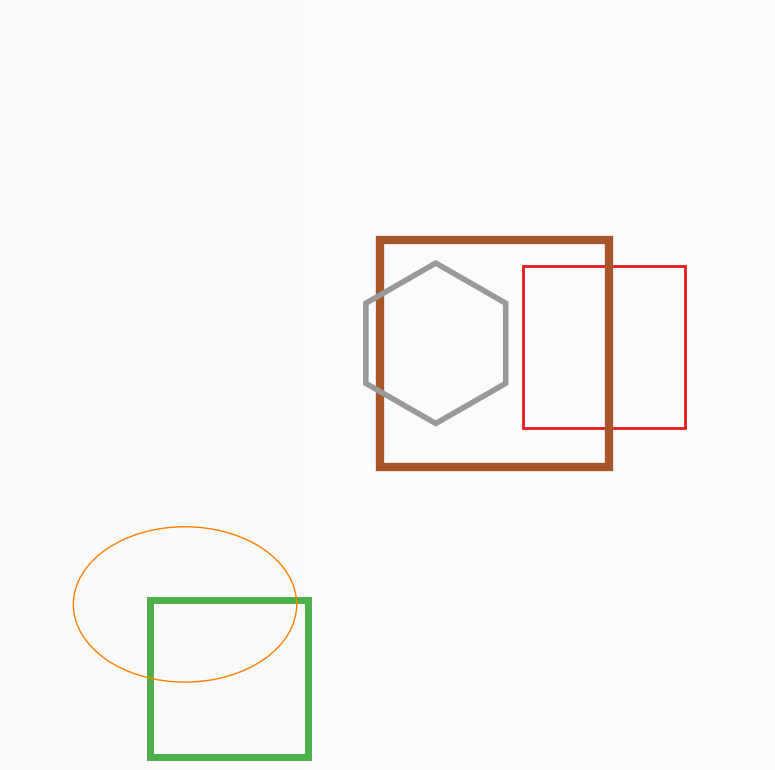[{"shape": "square", "thickness": 1, "radius": 0.52, "center": [0.78, 0.55]}, {"shape": "square", "thickness": 2.5, "radius": 0.51, "center": [0.296, 0.118]}, {"shape": "oval", "thickness": 0.5, "radius": 0.72, "center": [0.239, 0.215]}, {"shape": "square", "thickness": 3, "radius": 0.74, "center": [0.638, 0.541]}, {"shape": "hexagon", "thickness": 2, "radius": 0.52, "center": [0.562, 0.554]}]